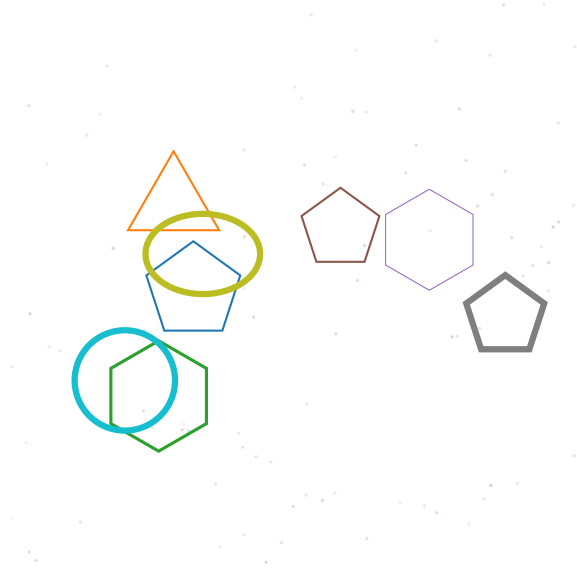[{"shape": "pentagon", "thickness": 1, "radius": 0.43, "center": [0.335, 0.496]}, {"shape": "triangle", "thickness": 1, "radius": 0.46, "center": [0.301, 0.646]}, {"shape": "hexagon", "thickness": 1.5, "radius": 0.48, "center": [0.275, 0.313]}, {"shape": "hexagon", "thickness": 0.5, "radius": 0.44, "center": [0.743, 0.584]}, {"shape": "pentagon", "thickness": 1, "radius": 0.35, "center": [0.59, 0.603]}, {"shape": "pentagon", "thickness": 3, "radius": 0.35, "center": [0.875, 0.452]}, {"shape": "oval", "thickness": 3, "radius": 0.5, "center": [0.351, 0.559]}, {"shape": "circle", "thickness": 3, "radius": 0.43, "center": [0.216, 0.34]}]